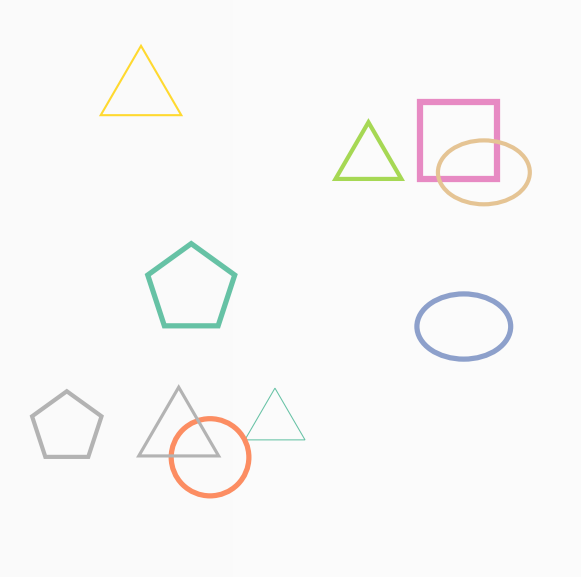[{"shape": "triangle", "thickness": 0.5, "radius": 0.3, "center": [0.473, 0.267]}, {"shape": "pentagon", "thickness": 2.5, "radius": 0.39, "center": [0.329, 0.499]}, {"shape": "circle", "thickness": 2.5, "radius": 0.33, "center": [0.361, 0.207]}, {"shape": "oval", "thickness": 2.5, "radius": 0.4, "center": [0.798, 0.434]}, {"shape": "square", "thickness": 3, "radius": 0.33, "center": [0.789, 0.756]}, {"shape": "triangle", "thickness": 2, "radius": 0.33, "center": [0.634, 0.722]}, {"shape": "triangle", "thickness": 1, "radius": 0.4, "center": [0.243, 0.84]}, {"shape": "oval", "thickness": 2, "radius": 0.4, "center": [0.832, 0.701]}, {"shape": "triangle", "thickness": 1.5, "radius": 0.4, "center": [0.307, 0.249]}, {"shape": "pentagon", "thickness": 2, "radius": 0.31, "center": [0.115, 0.259]}]